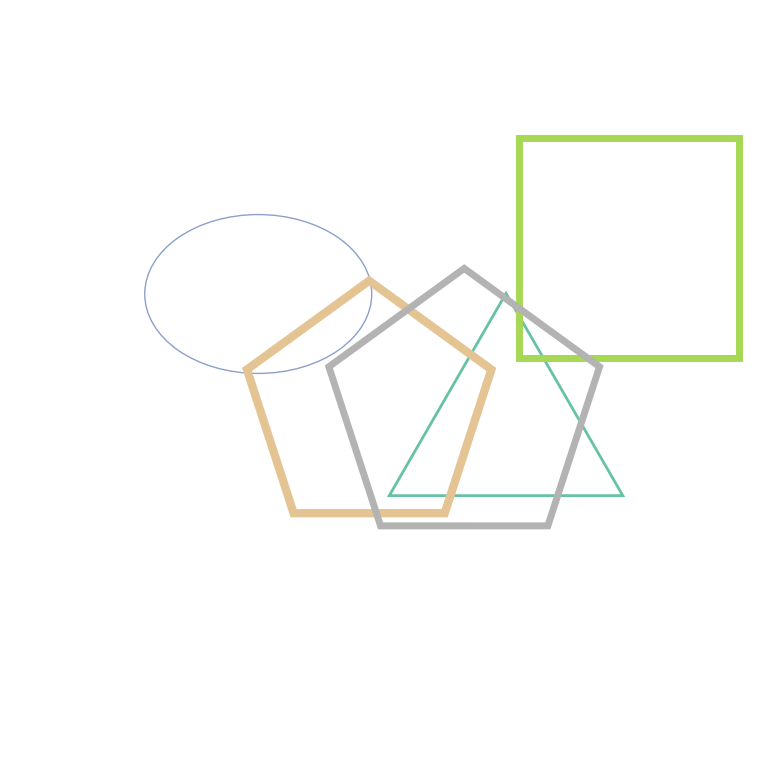[{"shape": "triangle", "thickness": 1, "radius": 0.88, "center": [0.657, 0.444]}, {"shape": "oval", "thickness": 0.5, "radius": 0.74, "center": [0.335, 0.618]}, {"shape": "square", "thickness": 2.5, "radius": 0.71, "center": [0.817, 0.677]}, {"shape": "pentagon", "thickness": 3, "radius": 0.83, "center": [0.479, 0.469]}, {"shape": "pentagon", "thickness": 2.5, "radius": 0.92, "center": [0.603, 0.467]}]